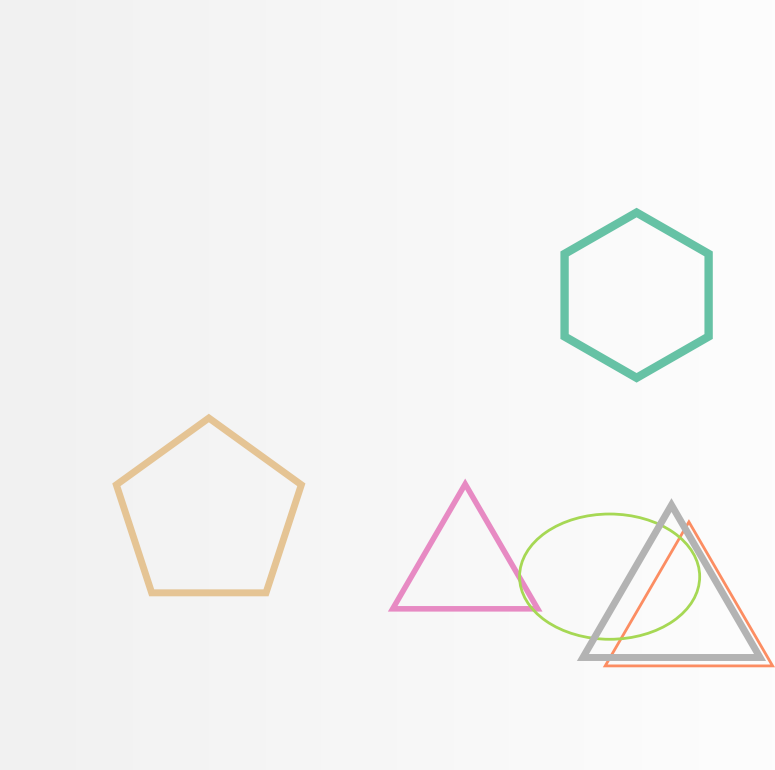[{"shape": "hexagon", "thickness": 3, "radius": 0.54, "center": [0.821, 0.617]}, {"shape": "triangle", "thickness": 1, "radius": 0.62, "center": [0.889, 0.198]}, {"shape": "triangle", "thickness": 2, "radius": 0.54, "center": [0.6, 0.263]}, {"shape": "oval", "thickness": 1, "radius": 0.58, "center": [0.787, 0.251]}, {"shape": "pentagon", "thickness": 2.5, "radius": 0.63, "center": [0.269, 0.332]}, {"shape": "triangle", "thickness": 2.5, "radius": 0.66, "center": [0.866, 0.212]}]